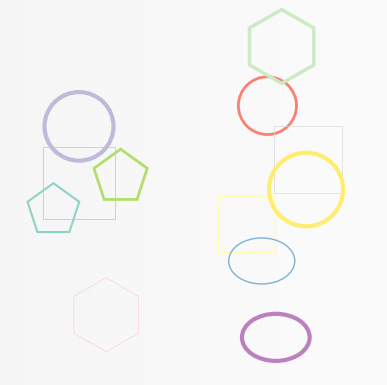[{"shape": "pentagon", "thickness": 1.5, "radius": 0.35, "center": [0.138, 0.454]}, {"shape": "square", "thickness": 1, "radius": 0.36, "center": [0.636, 0.417]}, {"shape": "circle", "thickness": 3, "radius": 0.45, "center": [0.204, 0.672]}, {"shape": "circle", "thickness": 2, "radius": 0.37, "center": [0.69, 0.726]}, {"shape": "oval", "thickness": 1, "radius": 0.43, "center": [0.675, 0.322]}, {"shape": "square", "thickness": 0.5, "radius": 0.47, "center": [0.204, 0.525]}, {"shape": "pentagon", "thickness": 2, "radius": 0.36, "center": [0.311, 0.54]}, {"shape": "hexagon", "thickness": 0.5, "radius": 0.48, "center": [0.274, 0.182]}, {"shape": "square", "thickness": 0.5, "radius": 0.44, "center": [0.794, 0.586]}, {"shape": "oval", "thickness": 3, "radius": 0.44, "center": [0.712, 0.124]}, {"shape": "hexagon", "thickness": 2.5, "radius": 0.48, "center": [0.727, 0.879]}, {"shape": "circle", "thickness": 3, "radius": 0.48, "center": [0.79, 0.508]}]